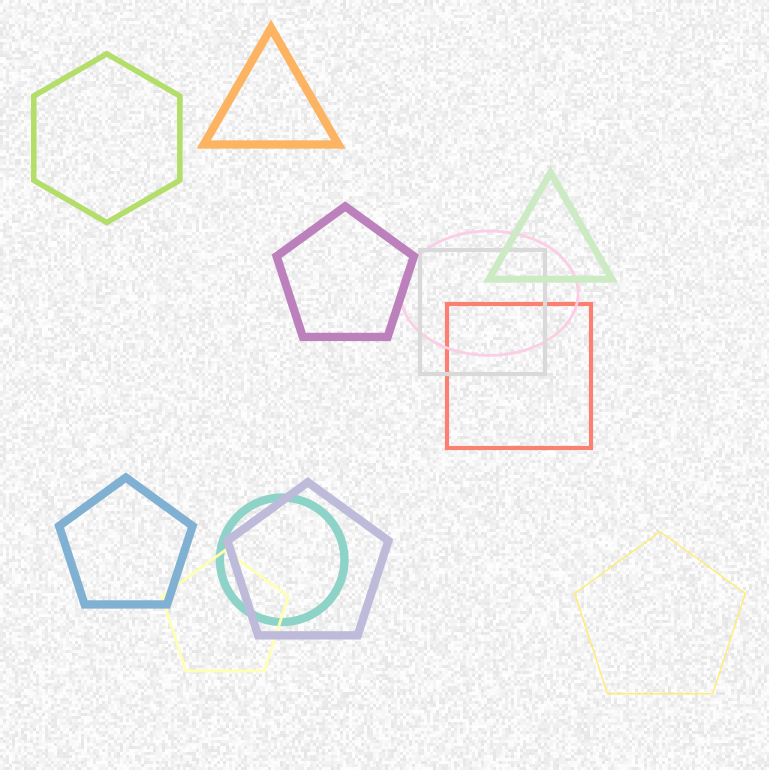[{"shape": "circle", "thickness": 3, "radius": 0.4, "center": [0.366, 0.273]}, {"shape": "pentagon", "thickness": 1, "radius": 0.43, "center": [0.292, 0.199]}, {"shape": "pentagon", "thickness": 3, "radius": 0.55, "center": [0.4, 0.264]}, {"shape": "square", "thickness": 1.5, "radius": 0.47, "center": [0.675, 0.512]}, {"shape": "pentagon", "thickness": 3, "radius": 0.46, "center": [0.163, 0.289]}, {"shape": "triangle", "thickness": 3, "radius": 0.5, "center": [0.352, 0.863]}, {"shape": "hexagon", "thickness": 2, "radius": 0.55, "center": [0.139, 0.821]}, {"shape": "oval", "thickness": 1, "radius": 0.58, "center": [0.635, 0.619]}, {"shape": "square", "thickness": 1.5, "radius": 0.41, "center": [0.627, 0.595]}, {"shape": "pentagon", "thickness": 3, "radius": 0.47, "center": [0.448, 0.638]}, {"shape": "triangle", "thickness": 2.5, "radius": 0.46, "center": [0.715, 0.684]}, {"shape": "pentagon", "thickness": 0.5, "radius": 0.58, "center": [0.857, 0.193]}]